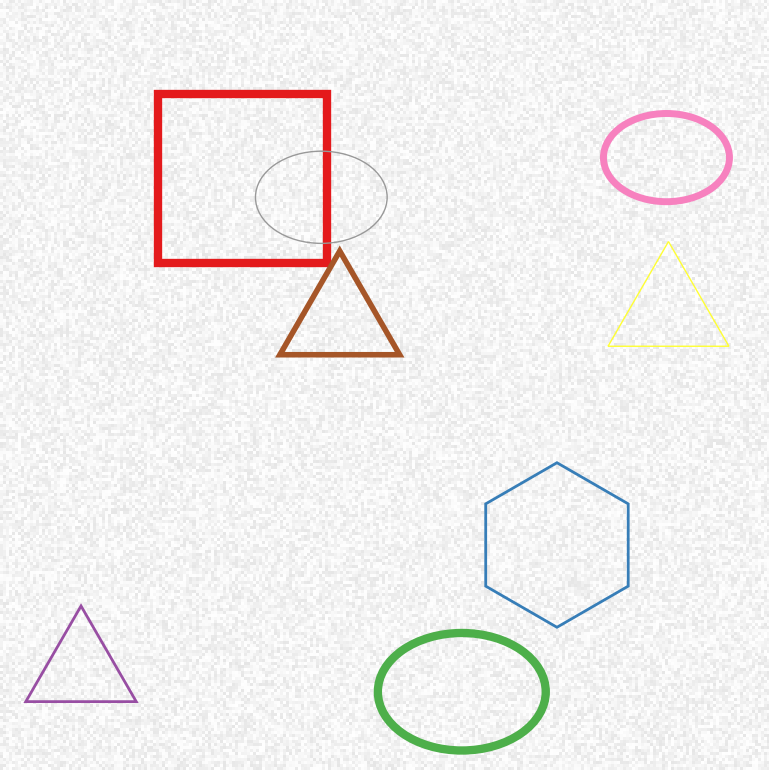[{"shape": "square", "thickness": 3, "radius": 0.55, "center": [0.315, 0.768]}, {"shape": "hexagon", "thickness": 1, "radius": 0.53, "center": [0.723, 0.292]}, {"shape": "oval", "thickness": 3, "radius": 0.55, "center": [0.6, 0.102]}, {"shape": "triangle", "thickness": 1, "radius": 0.41, "center": [0.105, 0.13]}, {"shape": "triangle", "thickness": 0.5, "radius": 0.45, "center": [0.868, 0.596]}, {"shape": "triangle", "thickness": 2, "radius": 0.45, "center": [0.441, 0.584]}, {"shape": "oval", "thickness": 2.5, "radius": 0.41, "center": [0.866, 0.795]}, {"shape": "oval", "thickness": 0.5, "radius": 0.43, "center": [0.417, 0.744]}]